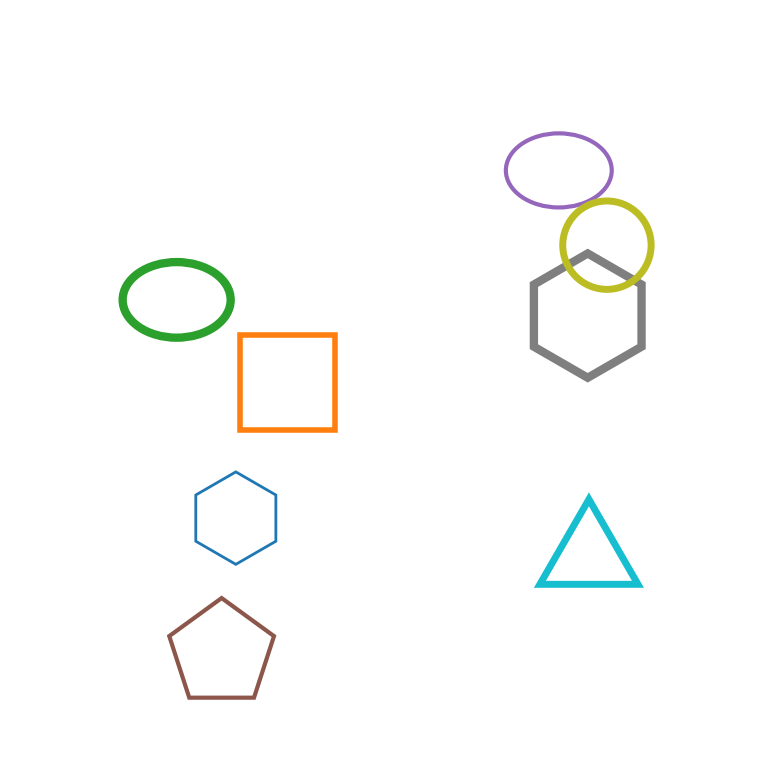[{"shape": "hexagon", "thickness": 1, "radius": 0.3, "center": [0.306, 0.327]}, {"shape": "square", "thickness": 2, "radius": 0.31, "center": [0.373, 0.503]}, {"shape": "oval", "thickness": 3, "radius": 0.35, "center": [0.229, 0.611]}, {"shape": "oval", "thickness": 1.5, "radius": 0.34, "center": [0.726, 0.779]}, {"shape": "pentagon", "thickness": 1.5, "radius": 0.36, "center": [0.288, 0.152]}, {"shape": "hexagon", "thickness": 3, "radius": 0.4, "center": [0.763, 0.59]}, {"shape": "circle", "thickness": 2.5, "radius": 0.29, "center": [0.788, 0.682]}, {"shape": "triangle", "thickness": 2.5, "radius": 0.37, "center": [0.765, 0.278]}]